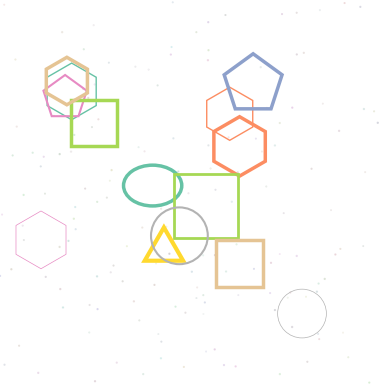[{"shape": "hexagon", "thickness": 1, "radius": 0.37, "center": [0.186, 0.763]}, {"shape": "oval", "thickness": 2.5, "radius": 0.38, "center": [0.397, 0.518]}, {"shape": "hexagon", "thickness": 1, "radius": 0.34, "center": [0.597, 0.705]}, {"shape": "hexagon", "thickness": 2.5, "radius": 0.39, "center": [0.622, 0.62]}, {"shape": "pentagon", "thickness": 2.5, "radius": 0.4, "center": [0.657, 0.781]}, {"shape": "hexagon", "thickness": 0.5, "radius": 0.38, "center": [0.106, 0.377]}, {"shape": "pentagon", "thickness": 1.5, "radius": 0.3, "center": [0.169, 0.746]}, {"shape": "square", "thickness": 2, "radius": 0.42, "center": [0.534, 0.465]}, {"shape": "square", "thickness": 2.5, "radius": 0.3, "center": [0.245, 0.681]}, {"shape": "triangle", "thickness": 3, "radius": 0.29, "center": [0.426, 0.352]}, {"shape": "hexagon", "thickness": 2.5, "radius": 0.31, "center": [0.174, 0.79]}, {"shape": "square", "thickness": 2.5, "radius": 0.31, "center": [0.623, 0.314]}, {"shape": "circle", "thickness": 0.5, "radius": 0.32, "center": [0.784, 0.186]}, {"shape": "circle", "thickness": 1.5, "radius": 0.37, "center": [0.466, 0.388]}]